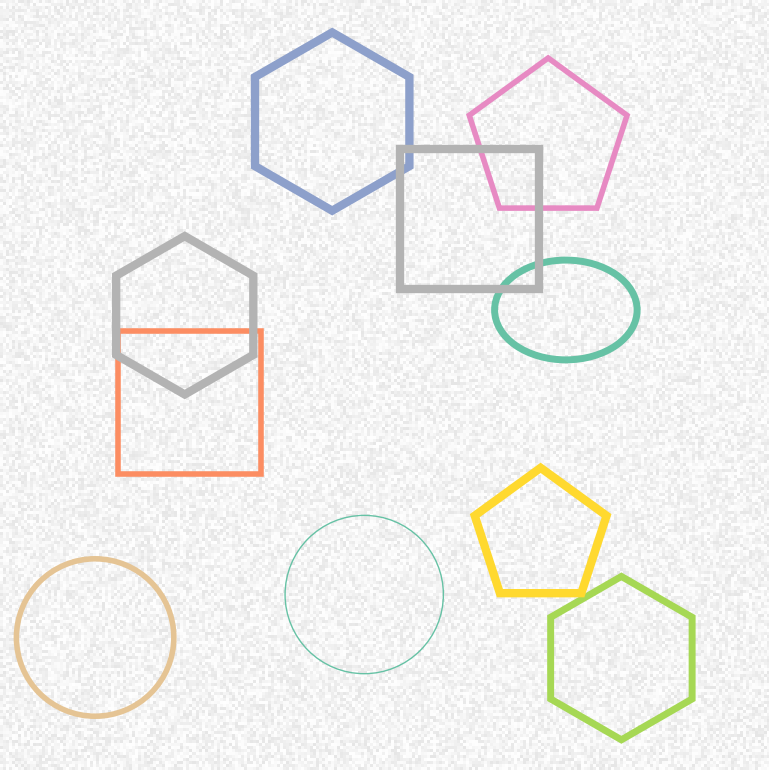[{"shape": "oval", "thickness": 2.5, "radius": 0.46, "center": [0.735, 0.597]}, {"shape": "circle", "thickness": 0.5, "radius": 0.51, "center": [0.473, 0.228]}, {"shape": "square", "thickness": 2, "radius": 0.46, "center": [0.246, 0.477]}, {"shape": "hexagon", "thickness": 3, "radius": 0.58, "center": [0.431, 0.842]}, {"shape": "pentagon", "thickness": 2, "radius": 0.54, "center": [0.712, 0.817]}, {"shape": "hexagon", "thickness": 2.5, "radius": 0.53, "center": [0.807, 0.145]}, {"shape": "pentagon", "thickness": 3, "radius": 0.45, "center": [0.702, 0.302]}, {"shape": "circle", "thickness": 2, "radius": 0.51, "center": [0.124, 0.172]}, {"shape": "square", "thickness": 3, "radius": 0.45, "center": [0.61, 0.716]}, {"shape": "hexagon", "thickness": 3, "radius": 0.51, "center": [0.24, 0.591]}]